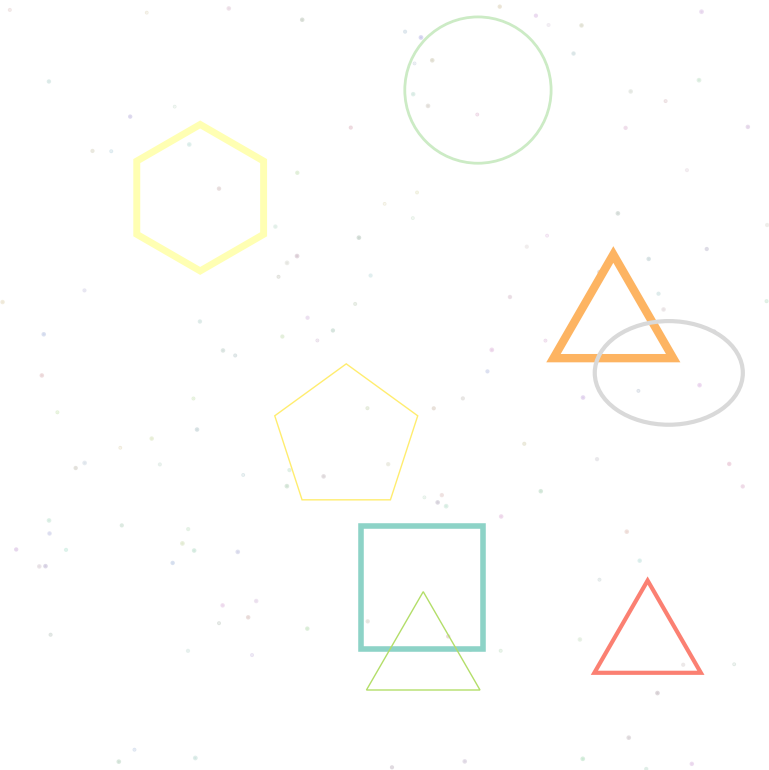[{"shape": "square", "thickness": 2, "radius": 0.4, "center": [0.548, 0.237]}, {"shape": "hexagon", "thickness": 2.5, "radius": 0.48, "center": [0.26, 0.743]}, {"shape": "triangle", "thickness": 1.5, "radius": 0.4, "center": [0.841, 0.166]}, {"shape": "triangle", "thickness": 3, "radius": 0.45, "center": [0.797, 0.58]}, {"shape": "triangle", "thickness": 0.5, "radius": 0.43, "center": [0.55, 0.146]}, {"shape": "oval", "thickness": 1.5, "radius": 0.48, "center": [0.869, 0.516]}, {"shape": "circle", "thickness": 1, "radius": 0.48, "center": [0.621, 0.883]}, {"shape": "pentagon", "thickness": 0.5, "radius": 0.49, "center": [0.45, 0.43]}]